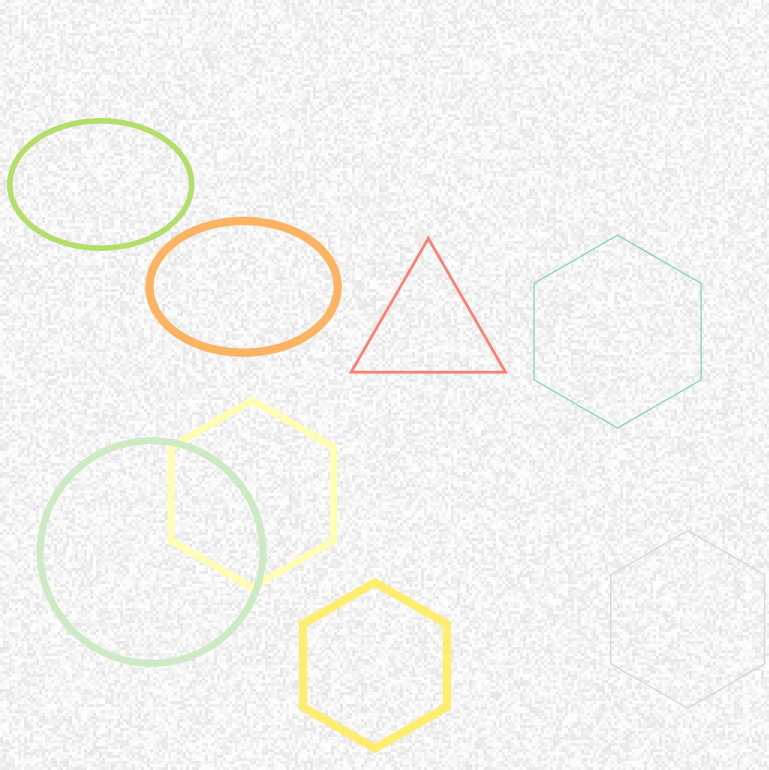[{"shape": "hexagon", "thickness": 0.5, "radius": 0.63, "center": [0.802, 0.569]}, {"shape": "hexagon", "thickness": 2.5, "radius": 0.61, "center": [0.328, 0.359]}, {"shape": "triangle", "thickness": 1, "radius": 0.58, "center": [0.556, 0.575]}, {"shape": "oval", "thickness": 3, "radius": 0.61, "center": [0.316, 0.628]}, {"shape": "oval", "thickness": 2, "radius": 0.59, "center": [0.131, 0.76]}, {"shape": "hexagon", "thickness": 0.5, "radius": 0.58, "center": [0.893, 0.196]}, {"shape": "circle", "thickness": 2.5, "radius": 0.72, "center": [0.197, 0.283]}, {"shape": "hexagon", "thickness": 3, "radius": 0.54, "center": [0.487, 0.136]}]